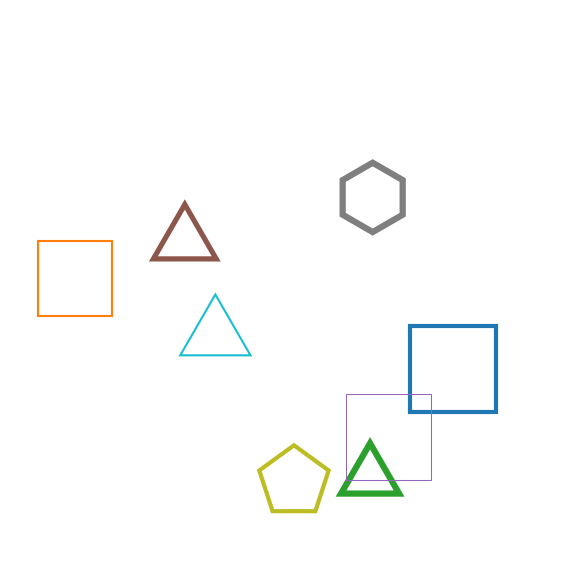[{"shape": "square", "thickness": 2, "radius": 0.37, "center": [0.784, 0.36]}, {"shape": "square", "thickness": 1, "radius": 0.32, "center": [0.13, 0.517]}, {"shape": "triangle", "thickness": 3, "radius": 0.29, "center": [0.641, 0.173]}, {"shape": "square", "thickness": 0.5, "radius": 0.37, "center": [0.673, 0.242]}, {"shape": "triangle", "thickness": 2.5, "radius": 0.31, "center": [0.32, 0.582]}, {"shape": "hexagon", "thickness": 3, "radius": 0.3, "center": [0.645, 0.657]}, {"shape": "pentagon", "thickness": 2, "radius": 0.32, "center": [0.509, 0.165]}, {"shape": "triangle", "thickness": 1, "radius": 0.35, "center": [0.373, 0.419]}]